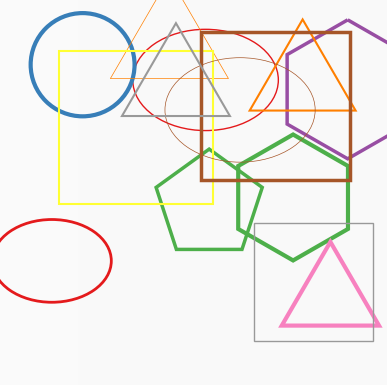[{"shape": "oval", "thickness": 2, "radius": 0.77, "center": [0.134, 0.322]}, {"shape": "oval", "thickness": 1, "radius": 0.94, "center": [0.53, 0.792]}, {"shape": "circle", "thickness": 3, "radius": 0.67, "center": [0.213, 0.832]}, {"shape": "pentagon", "thickness": 2.5, "radius": 0.72, "center": [0.54, 0.469]}, {"shape": "hexagon", "thickness": 3, "radius": 0.82, "center": [0.756, 0.487]}, {"shape": "hexagon", "thickness": 2.5, "radius": 0.9, "center": [0.897, 0.768]}, {"shape": "triangle", "thickness": 0.5, "radius": 0.88, "center": [0.437, 0.884]}, {"shape": "triangle", "thickness": 1.5, "radius": 0.79, "center": [0.781, 0.792]}, {"shape": "square", "thickness": 1.5, "radius": 0.99, "center": [0.351, 0.669]}, {"shape": "oval", "thickness": 0.5, "radius": 0.97, "center": [0.62, 0.714]}, {"shape": "square", "thickness": 2.5, "radius": 0.96, "center": [0.712, 0.724]}, {"shape": "triangle", "thickness": 3, "radius": 0.72, "center": [0.853, 0.227]}, {"shape": "triangle", "thickness": 1.5, "radius": 0.8, "center": [0.454, 0.779]}, {"shape": "square", "thickness": 1, "radius": 0.77, "center": [0.808, 0.266]}]